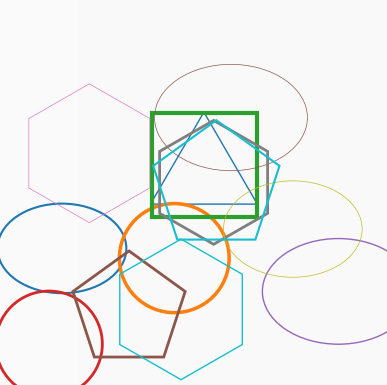[{"shape": "oval", "thickness": 1.5, "radius": 0.83, "center": [0.16, 0.355]}, {"shape": "triangle", "thickness": 1, "radius": 0.8, "center": [0.526, 0.549]}, {"shape": "circle", "thickness": 2.5, "radius": 0.71, "center": [0.45, 0.33]}, {"shape": "square", "thickness": 3, "radius": 0.68, "center": [0.527, 0.572]}, {"shape": "circle", "thickness": 2, "radius": 0.69, "center": [0.126, 0.106]}, {"shape": "oval", "thickness": 1, "radius": 0.98, "center": [0.873, 0.243]}, {"shape": "oval", "thickness": 0.5, "radius": 0.99, "center": [0.596, 0.695]}, {"shape": "pentagon", "thickness": 2, "radius": 0.76, "center": [0.333, 0.196]}, {"shape": "hexagon", "thickness": 0.5, "radius": 0.9, "center": [0.231, 0.602]}, {"shape": "hexagon", "thickness": 2, "radius": 0.8, "center": [0.551, 0.526]}, {"shape": "oval", "thickness": 0.5, "radius": 0.89, "center": [0.756, 0.405]}, {"shape": "pentagon", "thickness": 1.5, "radius": 0.86, "center": [0.558, 0.516]}, {"shape": "hexagon", "thickness": 1, "radius": 0.91, "center": [0.467, 0.196]}]